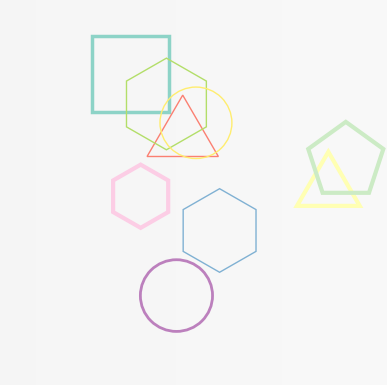[{"shape": "square", "thickness": 2.5, "radius": 0.49, "center": [0.337, 0.809]}, {"shape": "triangle", "thickness": 3, "radius": 0.47, "center": [0.847, 0.512]}, {"shape": "triangle", "thickness": 1, "radius": 0.53, "center": [0.472, 0.647]}, {"shape": "hexagon", "thickness": 1, "radius": 0.54, "center": [0.567, 0.401]}, {"shape": "hexagon", "thickness": 1, "radius": 0.6, "center": [0.429, 0.73]}, {"shape": "hexagon", "thickness": 3, "radius": 0.41, "center": [0.363, 0.49]}, {"shape": "circle", "thickness": 2, "radius": 0.47, "center": [0.455, 0.232]}, {"shape": "pentagon", "thickness": 3, "radius": 0.51, "center": [0.892, 0.582]}, {"shape": "circle", "thickness": 1, "radius": 0.46, "center": [0.506, 0.681]}]